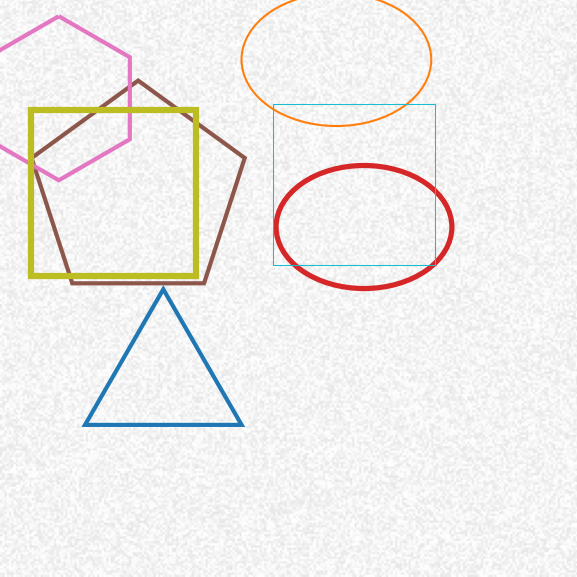[{"shape": "triangle", "thickness": 2, "radius": 0.78, "center": [0.283, 0.342]}, {"shape": "oval", "thickness": 1, "radius": 0.82, "center": [0.582, 0.896]}, {"shape": "oval", "thickness": 2.5, "radius": 0.76, "center": [0.63, 0.606]}, {"shape": "pentagon", "thickness": 2, "radius": 0.97, "center": [0.239, 0.666]}, {"shape": "hexagon", "thickness": 2, "radius": 0.71, "center": [0.102, 0.829]}, {"shape": "square", "thickness": 3, "radius": 0.72, "center": [0.197, 0.665]}, {"shape": "square", "thickness": 0.5, "radius": 0.7, "center": [0.613, 0.679]}]